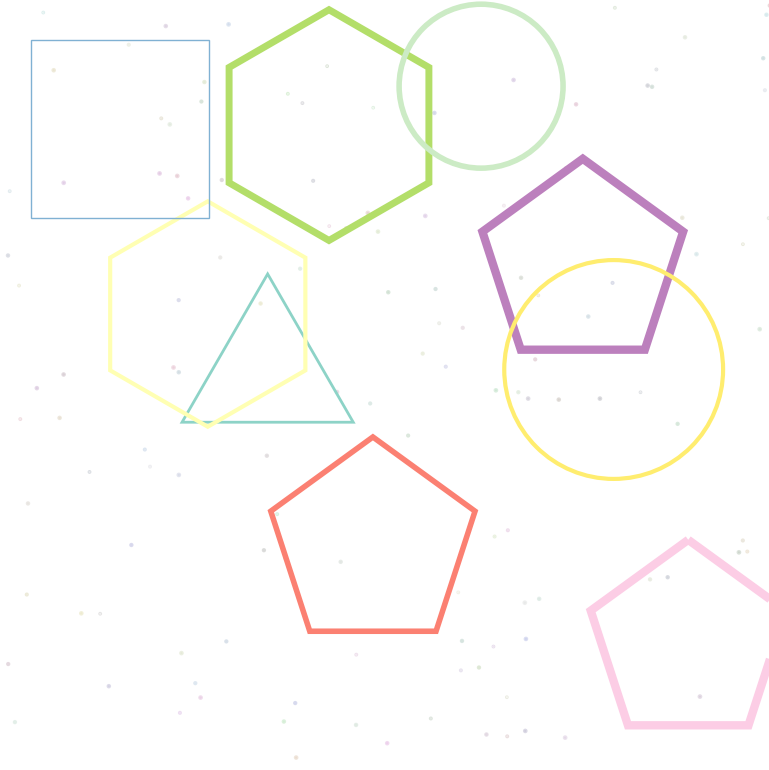[{"shape": "triangle", "thickness": 1, "radius": 0.64, "center": [0.348, 0.516]}, {"shape": "hexagon", "thickness": 1.5, "radius": 0.73, "center": [0.27, 0.592]}, {"shape": "pentagon", "thickness": 2, "radius": 0.7, "center": [0.484, 0.293]}, {"shape": "square", "thickness": 0.5, "radius": 0.58, "center": [0.156, 0.832]}, {"shape": "hexagon", "thickness": 2.5, "radius": 0.75, "center": [0.427, 0.838]}, {"shape": "pentagon", "thickness": 3, "radius": 0.67, "center": [0.894, 0.166]}, {"shape": "pentagon", "thickness": 3, "radius": 0.69, "center": [0.757, 0.657]}, {"shape": "circle", "thickness": 2, "radius": 0.53, "center": [0.625, 0.888]}, {"shape": "circle", "thickness": 1.5, "radius": 0.71, "center": [0.797, 0.52]}]